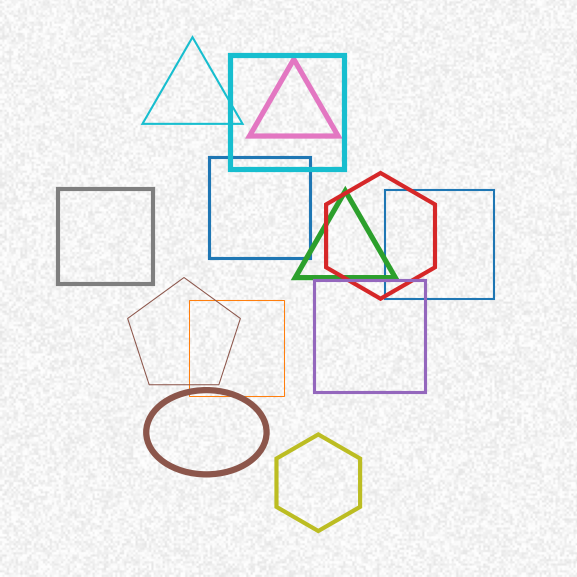[{"shape": "square", "thickness": 1.5, "radius": 0.44, "center": [0.449, 0.64]}, {"shape": "square", "thickness": 1, "radius": 0.47, "center": [0.76, 0.576]}, {"shape": "square", "thickness": 0.5, "radius": 0.41, "center": [0.409, 0.396]}, {"shape": "triangle", "thickness": 2.5, "radius": 0.5, "center": [0.598, 0.568]}, {"shape": "hexagon", "thickness": 2, "radius": 0.54, "center": [0.659, 0.591]}, {"shape": "square", "thickness": 1.5, "radius": 0.48, "center": [0.64, 0.418]}, {"shape": "pentagon", "thickness": 0.5, "radius": 0.51, "center": [0.319, 0.416]}, {"shape": "oval", "thickness": 3, "radius": 0.52, "center": [0.357, 0.251]}, {"shape": "triangle", "thickness": 2.5, "radius": 0.44, "center": [0.509, 0.808]}, {"shape": "square", "thickness": 2, "radius": 0.41, "center": [0.183, 0.589]}, {"shape": "hexagon", "thickness": 2, "radius": 0.42, "center": [0.551, 0.163]}, {"shape": "square", "thickness": 2.5, "radius": 0.49, "center": [0.497, 0.805]}, {"shape": "triangle", "thickness": 1, "radius": 0.5, "center": [0.333, 0.835]}]